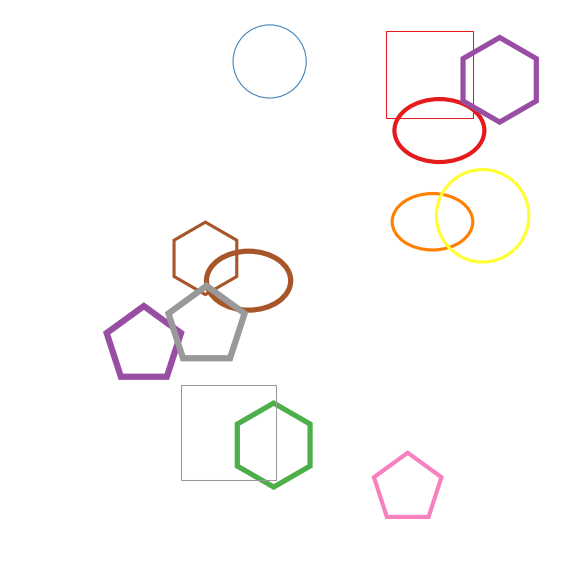[{"shape": "oval", "thickness": 2, "radius": 0.39, "center": [0.761, 0.773]}, {"shape": "square", "thickness": 0.5, "radius": 0.38, "center": [0.744, 0.87]}, {"shape": "circle", "thickness": 0.5, "radius": 0.32, "center": [0.467, 0.893]}, {"shape": "hexagon", "thickness": 2.5, "radius": 0.36, "center": [0.474, 0.228]}, {"shape": "pentagon", "thickness": 3, "radius": 0.34, "center": [0.249, 0.401]}, {"shape": "hexagon", "thickness": 2.5, "radius": 0.37, "center": [0.865, 0.861]}, {"shape": "oval", "thickness": 1.5, "radius": 0.35, "center": [0.749, 0.615]}, {"shape": "circle", "thickness": 1.5, "radius": 0.4, "center": [0.836, 0.625]}, {"shape": "hexagon", "thickness": 1.5, "radius": 0.31, "center": [0.356, 0.552]}, {"shape": "oval", "thickness": 2.5, "radius": 0.36, "center": [0.43, 0.513]}, {"shape": "pentagon", "thickness": 2, "radius": 0.31, "center": [0.706, 0.154]}, {"shape": "pentagon", "thickness": 3, "radius": 0.35, "center": [0.358, 0.435]}, {"shape": "square", "thickness": 0.5, "radius": 0.41, "center": [0.396, 0.25]}]